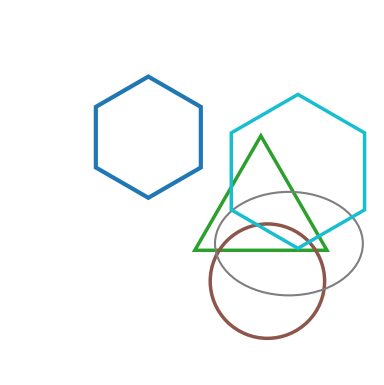[{"shape": "hexagon", "thickness": 3, "radius": 0.79, "center": [0.385, 0.644]}, {"shape": "triangle", "thickness": 2.5, "radius": 0.99, "center": [0.678, 0.449]}, {"shape": "circle", "thickness": 2.5, "radius": 0.74, "center": [0.695, 0.27]}, {"shape": "oval", "thickness": 1.5, "radius": 0.96, "center": [0.75, 0.367]}, {"shape": "hexagon", "thickness": 2.5, "radius": 1.0, "center": [0.774, 0.555]}]